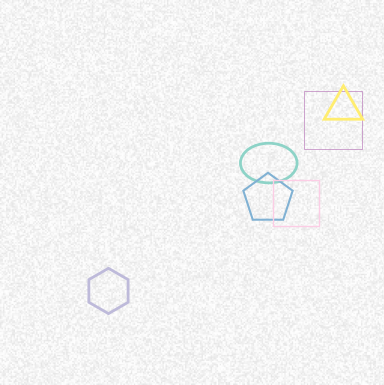[{"shape": "oval", "thickness": 2, "radius": 0.37, "center": [0.698, 0.576]}, {"shape": "hexagon", "thickness": 2, "radius": 0.29, "center": [0.282, 0.244]}, {"shape": "pentagon", "thickness": 1.5, "radius": 0.34, "center": [0.696, 0.484]}, {"shape": "square", "thickness": 1, "radius": 0.3, "center": [0.768, 0.473]}, {"shape": "square", "thickness": 0.5, "radius": 0.37, "center": [0.865, 0.689]}, {"shape": "triangle", "thickness": 2, "radius": 0.29, "center": [0.892, 0.719]}]